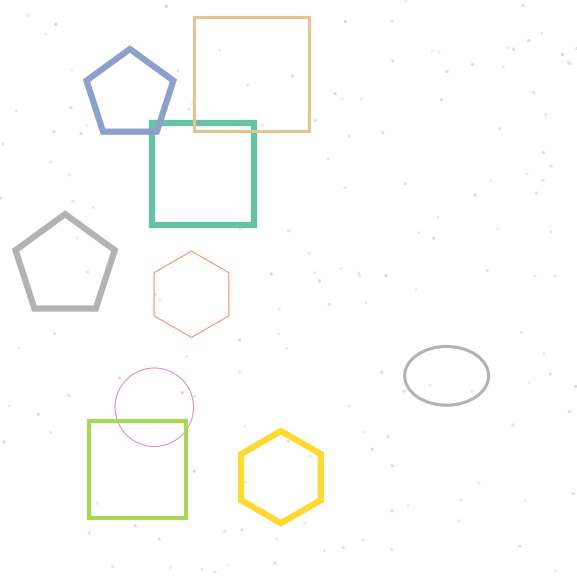[{"shape": "square", "thickness": 3, "radius": 0.44, "center": [0.351, 0.698]}, {"shape": "hexagon", "thickness": 0.5, "radius": 0.37, "center": [0.332, 0.49]}, {"shape": "pentagon", "thickness": 3, "radius": 0.4, "center": [0.225, 0.835]}, {"shape": "circle", "thickness": 0.5, "radius": 0.34, "center": [0.267, 0.294]}, {"shape": "square", "thickness": 2, "radius": 0.42, "center": [0.238, 0.186]}, {"shape": "hexagon", "thickness": 3, "radius": 0.4, "center": [0.486, 0.173]}, {"shape": "square", "thickness": 1.5, "radius": 0.5, "center": [0.436, 0.871]}, {"shape": "pentagon", "thickness": 3, "radius": 0.45, "center": [0.113, 0.538]}, {"shape": "oval", "thickness": 1.5, "radius": 0.36, "center": [0.773, 0.348]}]